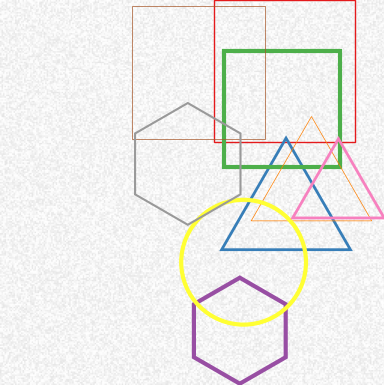[{"shape": "square", "thickness": 1, "radius": 0.92, "center": [0.739, 0.815]}, {"shape": "triangle", "thickness": 2, "radius": 0.97, "center": [0.743, 0.448]}, {"shape": "square", "thickness": 3, "radius": 0.75, "center": [0.733, 0.717]}, {"shape": "hexagon", "thickness": 3, "radius": 0.69, "center": [0.623, 0.141]}, {"shape": "triangle", "thickness": 0.5, "radius": 0.9, "center": [0.809, 0.517]}, {"shape": "circle", "thickness": 3, "radius": 0.81, "center": [0.633, 0.319]}, {"shape": "square", "thickness": 0.5, "radius": 0.86, "center": [0.515, 0.813]}, {"shape": "triangle", "thickness": 2, "radius": 0.69, "center": [0.879, 0.502]}, {"shape": "hexagon", "thickness": 1.5, "radius": 0.79, "center": [0.488, 0.574]}]